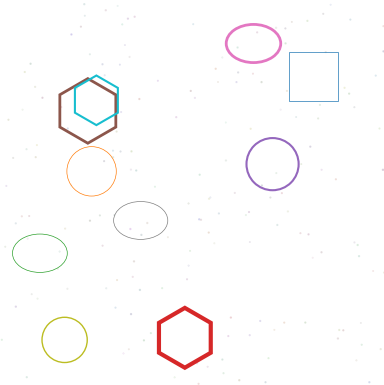[{"shape": "square", "thickness": 0.5, "radius": 0.32, "center": [0.814, 0.8]}, {"shape": "circle", "thickness": 0.5, "radius": 0.32, "center": [0.238, 0.555]}, {"shape": "oval", "thickness": 0.5, "radius": 0.36, "center": [0.104, 0.342]}, {"shape": "hexagon", "thickness": 3, "radius": 0.39, "center": [0.48, 0.123]}, {"shape": "circle", "thickness": 1.5, "radius": 0.34, "center": [0.708, 0.574]}, {"shape": "hexagon", "thickness": 2, "radius": 0.42, "center": [0.228, 0.712]}, {"shape": "oval", "thickness": 2, "radius": 0.35, "center": [0.658, 0.887]}, {"shape": "oval", "thickness": 0.5, "radius": 0.35, "center": [0.365, 0.427]}, {"shape": "circle", "thickness": 1, "radius": 0.29, "center": [0.168, 0.117]}, {"shape": "hexagon", "thickness": 1.5, "radius": 0.32, "center": [0.25, 0.739]}]